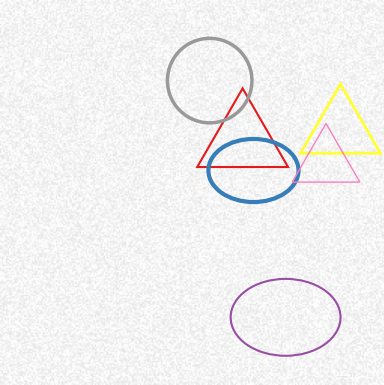[{"shape": "triangle", "thickness": 1.5, "radius": 0.68, "center": [0.63, 0.634]}, {"shape": "oval", "thickness": 3, "radius": 0.59, "center": [0.658, 0.557]}, {"shape": "oval", "thickness": 1.5, "radius": 0.71, "center": [0.742, 0.176]}, {"shape": "triangle", "thickness": 2, "radius": 0.6, "center": [0.884, 0.662]}, {"shape": "triangle", "thickness": 1, "radius": 0.51, "center": [0.847, 0.578]}, {"shape": "circle", "thickness": 2.5, "radius": 0.55, "center": [0.545, 0.791]}]